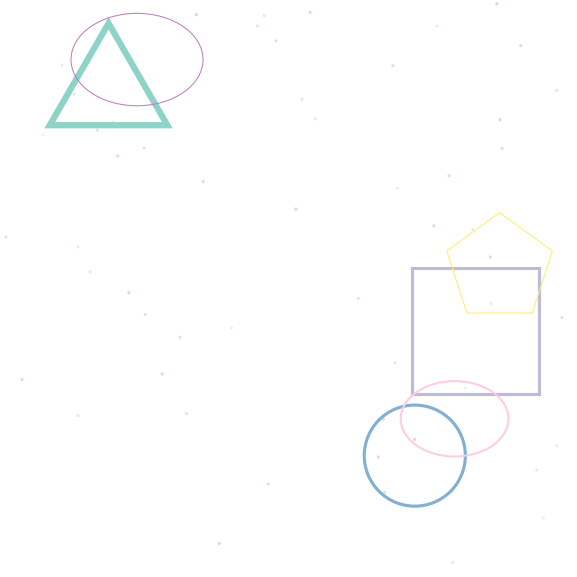[{"shape": "triangle", "thickness": 3, "radius": 0.59, "center": [0.188, 0.841]}, {"shape": "square", "thickness": 1.5, "radius": 0.55, "center": [0.824, 0.426]}, {"shape": "circle", "thickness": 1.5, "radius": 0.44, "center": [0.718, 0.21]}, {"shape": "oval", "thickness": 1, "radius": 0.47, "center": [0.787, 0.274]}, {"shape": "oval", "thickness": 0.5, "radius": 0.57, "center": [0.237, 0.896]}, {"shape": "pentagon", "thickness": 0.5, "radius": 0.48, "center": [0.865, 0.535]}]